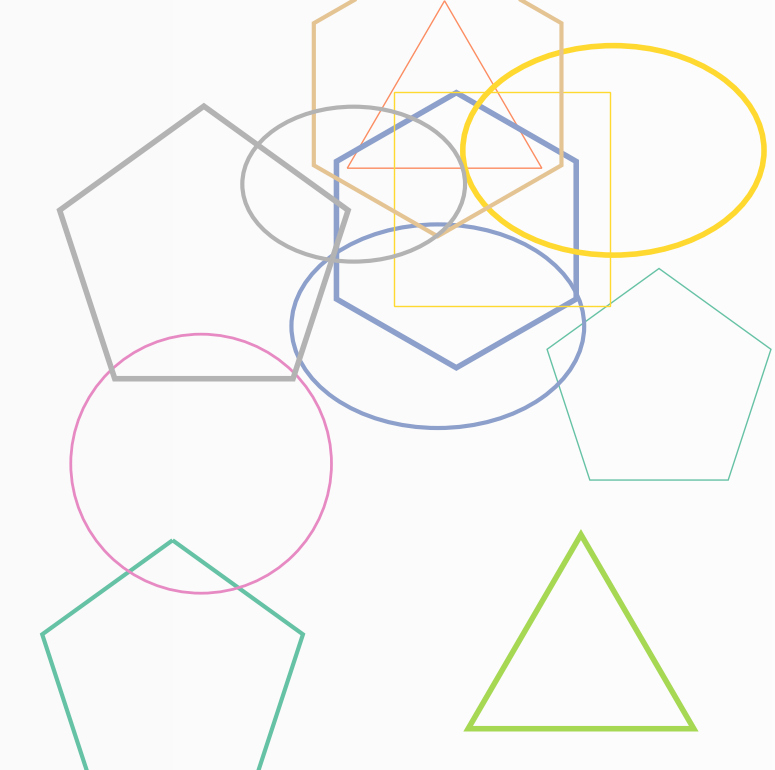[{"shape": "pentagon", "thickness": 0.5, "radius": 0.76, "center": [0.85, 0.499]}, {"shape": "pentagon", "thickness": 1.5, "radius": 0.88, "center": [0.223, 0.121]}, {"shape": "triangle", "thickness": 0.5, "radius": 0.72, "center": [0.574, 0.854]}, {"shape": "hexagon", "thickness": 2, "radius": 0.89, "center": [0.589, 0.701]}, {"shape": "oval", "thickness": 1.5, "radius": 0.94, "center": [0.565, 0.576]}, {"shape": "circle", "thickness": 1, "radius": 0.84, "center": [0.26, 0.398]}, {"shape": "triangle", "thickness": 2, "radius": 0.84, "center": [0.75, 0.138]}, {"shape": "oval", "thickness": 2, "radius": 0.97, "center": [0.792, 0.805]}, {"shape": "square", "thickness": 0.5, "radius": 0.7, "center": [0.648, 0.742]}, {"shape": "hexagon", "thickness": 1.5, "radius": 0.92, "center": [0.565, 0.878]}, {"shape": "oval", "thickness": 1.5, "radius": 0.72, "center": [0.456, 0.761]}, {"shape": "pentagon", "thickness": 2, "radius": 0.98, "center": [0.263, 0.666]}]